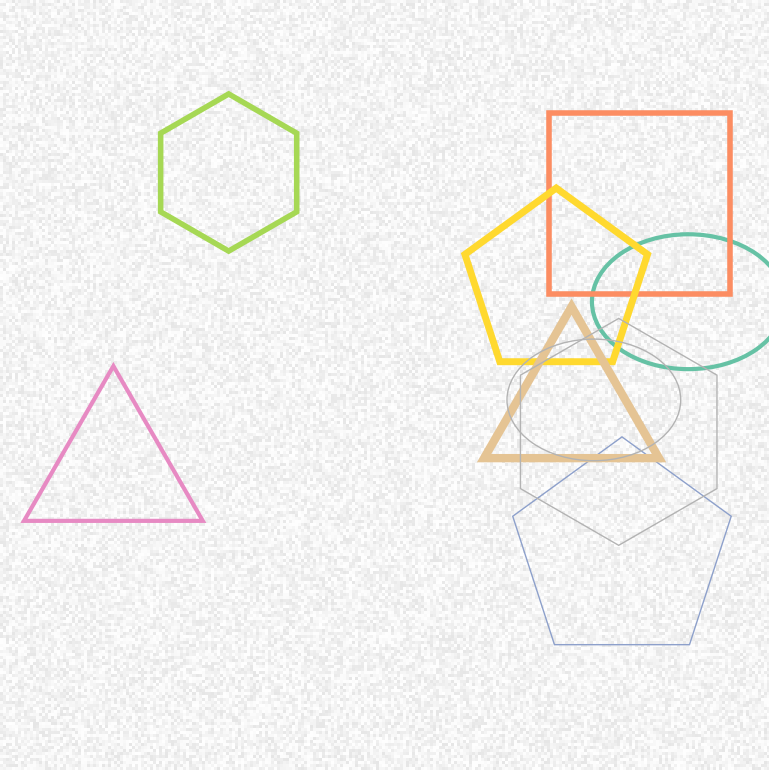[{"shape": "oval", "thickness": 1.5, "radius": 0.63, "center": [0.894, 0.608]}, {"shape": "square", "thickness": 2, "radius": 0.59, "center": [0.831, 0.736]}, {"shape": "pentagon", "thickness": 0.5, "radius": 0.75, "center": [0.808, 0.283]}, {"shape": "triangle", "thickness": 1.5, "radius": 0.67, "center": [0.147, 0.391]}, {"shape": "hexagon", "thickness": 2, "radius": 0.51, "center": [0.297, 0.776]}, {"shape": "pentagon", "thickness": 2.5, "radius": 0.62, "center": [0.722, 0.631]}, {"shape": "triangle", "thickness": 3, "radius": 0.66, "center": [0.742, 0.471]}, {"shape": "hexagon", "thickness": 0.5, "radius": 0.74, "center": [0.804, 0.439]}, {"shape": "oval", "thickness": 0.5, "radius": 0.56, "center": [0.771, 0.481]}]